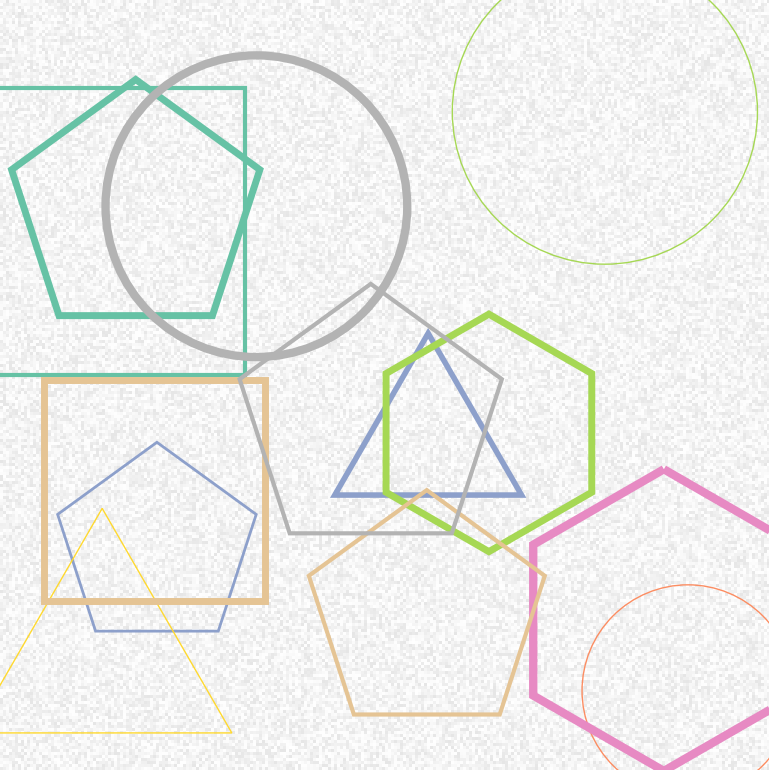[{"shape": "square", "thickness": 1.5, "radius": 0.93, "center": [0.132, 0.699]}, {"shape": "pentagon", "thickness": 2.5, "radius": 0.85, "center": [0.176, 0.727]}, {"shape": "circle", "thickness": 0.5, "radius": 0.69, "center": [0.893, 0.103]}, {"shape": "pentagon", "thickness": 1, "radius": 0.68, "center": [0.204, 0.29]}, {"shape": "triangle", "thickness": 2, "radius": 0.7, "center": [0.556, 0.427]}, {"shape": "hexagon", "thickness": 3, "radius": 0.98, "center": [0.862, 0.195]}, {"shape": "circle", "thickness": 0.5, "radius": 0.99, "center": [0.786, 0.855]}, {"shape": "hexagon", "thickness": 2.5, "radius": 0.77, "center": [0.635, 0.438]}, {"shape": "triangle", "thickness": 0.5, "radius": 0.97, "center": [0.133, 0.145]}, {"shape": "square", "thickness": 2.5, "radius": 0.72, "center": [0.201, 0.363]}, {"shape": "pentagon", "thickness": 1.5, "radius": 0.81, "center": [0.554, 0.202]}, {"shape": "circle", "thickness": 3, "radius": 0.98, "center": [0.333, 0.732]}, {"shape": "pentagon", "thickness": 1.5, "radius": 0.9, "center": [0.481, 0.452]}]